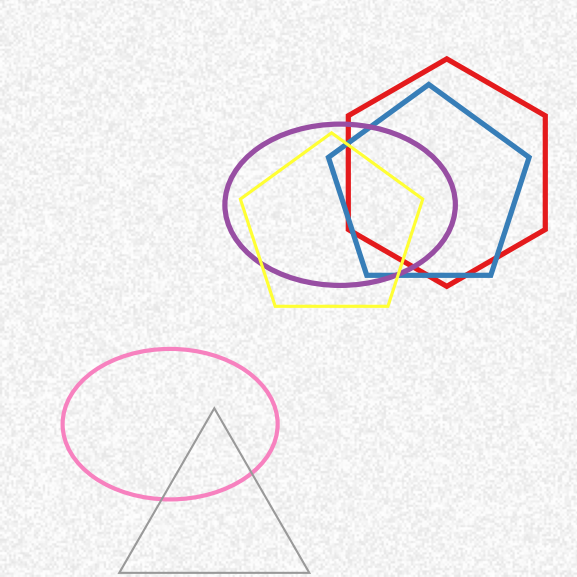[{"shape": "hexagon", "thickness": 2.5, "radius": 0.98, "center": [0.774, 0.7]}, {"shape": "pentagon", "thickness": 2.5, "radius": 0.91, "center": [0.742, 0.67]}, {"shape": "oval", "thickness": 2.5, "radius": 1.0, "center": [0.589, 0.645]}, {"shape": "pentagon", "thickness": 1.5, "radius": 0.83, "center": [0.574, 0.603]}, {"shape": "oval", "thickness": 2, "radius": 0.93, "center": [0.295, 0.265]}, {"shape": "triangle", "thickness": 1, "radius": 0.95, "center": [0.371, 0.102]}]